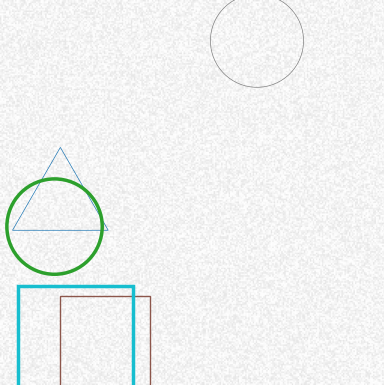[{"shape": "triangle", "thickness": 0.5, "radius": 0.72, "center": [0.157, 0.474]}, {"shape": "circle", "thickness": 2.5, "radius": 0.62, "center": [0.142, 0.411]}, {"shape": "square", "thickness": 1, "radius": 0.59, "center": [0.273, 0.114]}, {"shape": "circle", "thickness": 0.5, "radius": 0.6, "center": [0.667, 0.894]}, {"shape": "square", "thickness": 2.5, "radius": 0.74, "center": [0.196, 0.108]}]